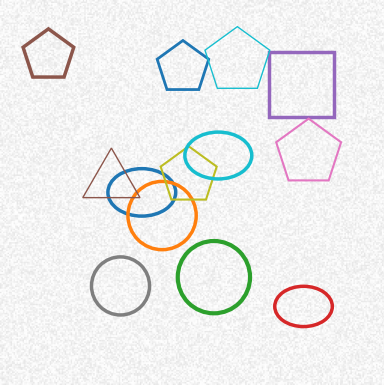[{"shape": "oval", "thickness": 2.5, "radius": 0.44, "center": [0.368, 0.5]}, {"shape": "pentagon", "thickness": 2, "radius": 0.35, "center": [0.475, 0.824]}, {"shape": "circle", "thickness": 2.5, "radius": 0.44, "center": [0.421, 0.44]}, {"shape": "circle", "thickness": 3, "radius": 0.47, "center": [0.556, 0.28]}, {"shape": "oval", "thickness": 2.5, "radius": 0.37, "center": [0.788, 0.204]}, {"shape": "square", "thickness": 2.5, "radius": 0.42, "center": [0.782, 0.781]}, {"shape": "triangle", "thickness": 1, "radius": 0.43, "center": [0.289, 0.53]}, {"shape": "pentagon", "thickness": 2.5, "radius": 0.35, "center": [0.126, 0.856]}, {"shape": "pentagon", "thickness": 1.5, "radius": 0.44, "center": [0.802, 0.603]}, {"shape": "circle", "thickness": 2.5, "radius": 0.38, "center": [0.313, 0.257]}, {"shape": "pentagon", "thickness": 1.5, "radius": 0.38, "center": [0.49, 0.544]}, {"shape": "pentagon", "thickness": 1, "radius": 0.44, "center": [0.617, 0.842]}, {"shape": "oval", "thickness": 2.5, "radius": 0.43, "center": [0.567, 0.596]}]